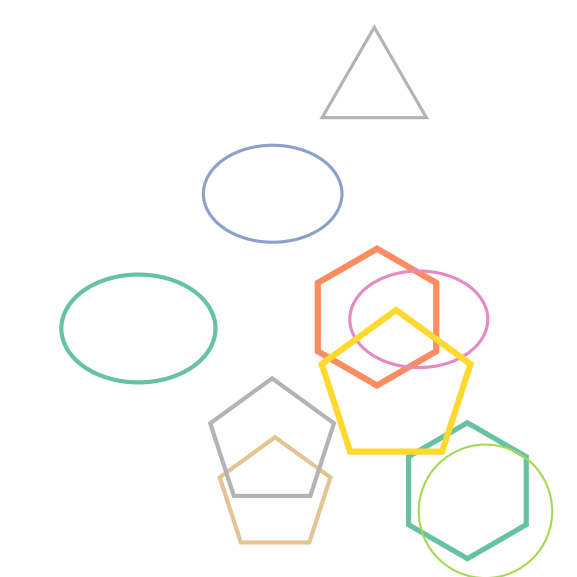[{"shape": "hexagon", "thickness": 2.5, "radius": 0.59, "center": [0.809, 0.149]}, {"shape": "oval", "thickness": 2, "radius": 0.67, "center": [0.24, 0.43]}, {"shape": "hexagon", "thickness": 3, "radius": 0.59, "center": [0.653, 0.45]}, {"shape": "oval", "thickness": 1.5, "radius": 0.6, "center": [0.472, 0.664]}, {"shape": "oval", "thickness": 1.5, "radius": 0.6, "center": [0.725, 0.446]}, {"shape": "circle", "thickness": 1, "radius": 0.58, "center": [0.841, 0.114]}, {"shape": "pentagon", "thickness": 3, "radius": 0.68, "center": [0.686, 0.327]}, {"shape": "pentagon", "thickness": 2, "radius": 0.5, "center": [0.476, 0.141]}, {"shape": "pentagon", "thickness": 2, "radius": 0.56, "center": [0.471, 0.231]}, {"shape": "triangle", "thickness": 1.5, "radius": 0.52, "center": [0.648, 0.848]}]